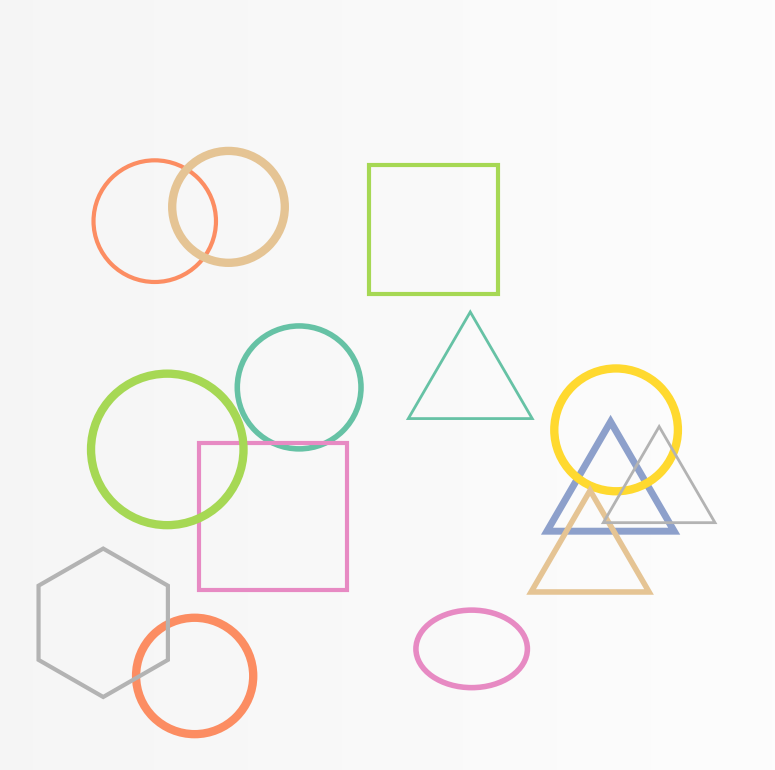[{"shape": "circle", "thickness": 2, "radius": 0.4, "center": [0.386, 0.497]}, {"shape": "triangle", "thickness": 1, "radius": 0.46, "center": [0.607, 0.503]}, {"shape": "circle", "thickness": 3, "radius": 0.38, "center": [0.251, 0.122]}, {"shape": "circle", "thickness": 1.5, "radius": 0.4, "center": [0.2, 0.713]}, {"shape": "triangle", "thickness": 2.5, "radius": 0.47, "center": [0.788, 0.358]}, {"shape": "oval", "thickness": 2, "radius": 0.36, "center": [0.609, 0.157]}, {"shape": "square", "thickness": 1.5, "radius": 0.48, "center": [0.352, 0.329]}, {"shape": "square", "thickness": 1.5, "radius": 0.42, "center": [0.559, 0.702]}, {"shape": "circle", "thickness": 3, "radius": 0.49, "center": [0.216, 0.416]}, {"shape": "circle", "thickness": 3, "radius": 0.4, "center": [0.795, 0.442]}, {"shape": "circle", "thickness": 3, "radius": 0.36, "center": [0.295, 0.731]}, {"shape": "triangle", "thickness": 2, "radius": 0.44, "center": [0.761, 0.275]}, {"shape": "hexagon", "thickness": 1.5, "radius": 0.48, "center": [0.133, 0.191]}, {"shape": "triangle", "thickness": 1, "radius": 0.42, "center": [0.851, 0.363]}]